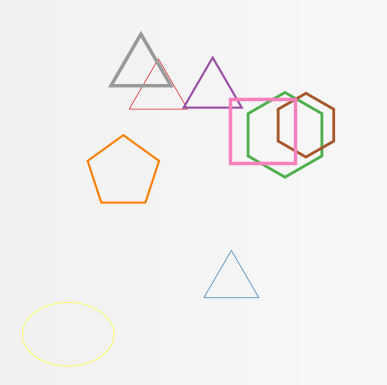[{"shape": "triangle", "thickness": 0.5, "radius": 0.44, "center": [0.409, 0.76]}, {"shape": "triangle", "thickness": 0.5, "radius": 0.41, "center": [0.597, 0.268]}, {"shape": "hexagon", "thickness": 2, "radius": 0.55, "center": [0.735, 0.65]}, {"shape": "triangle", "thickness": 1.5, "radius": 0.43, "center": [0.549, 0.764]}, {"shape": "pentagon", "thickness": 1.5, "radius": 0.48, "center": [0.318, 0.552]}, {"shape": "oval", "thickness": 0.5, "radius": 0.59, "center": [0.176, 0.132]}, {"shape": "hexagon", "thickness": 2, "radius": 0.41, "center": [0.79, 0.675]}, {"shape": "square", "thickness": 2.5, "radius": 0.42, "center": [0.677, 0.66]}, {"shape": "triangle", "thickness": 2.5, "radius": 0.45, "center": [0.364, 0.822]}]